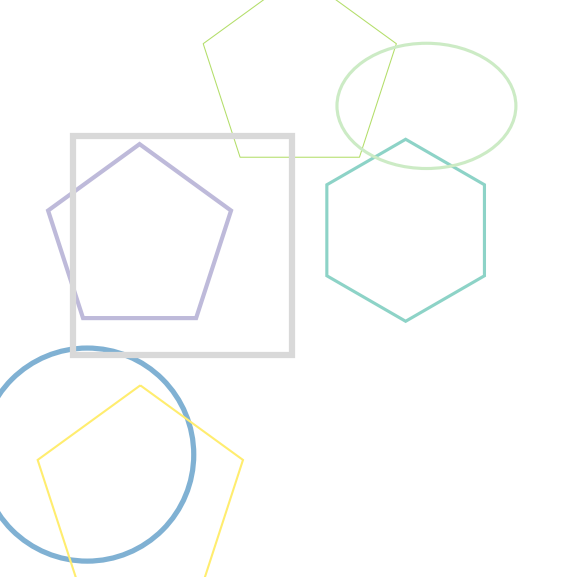[{"shape": "hexagon", "thickness": 1.5, "radius": 0.79, "center": [0.702, 0.6]}, {"shape": "pentagon", "thickness": 2, "radius": 0.83, "center": [0.242, 0.583]}, {"shape": "circle", "thickness": 2.5, "radius": 0.92, "center": [0.151, 0.212]}, {"shape": "pentagon", "thickness": 0.5, "radius": 0.88, "center": [0.519, 0.869]}, {"shape": "square", "thickness": 3, "radius": 0.95, "center": [0.316, 0.574]}, {"shape": "oval", "thickness": 1.5, "radius": 0.77, "center": [0.738, 0.816]}, {"shape": "pentagon", "thickness": 1, "radius": 0.93, "center": [0.243, 0.145]}]